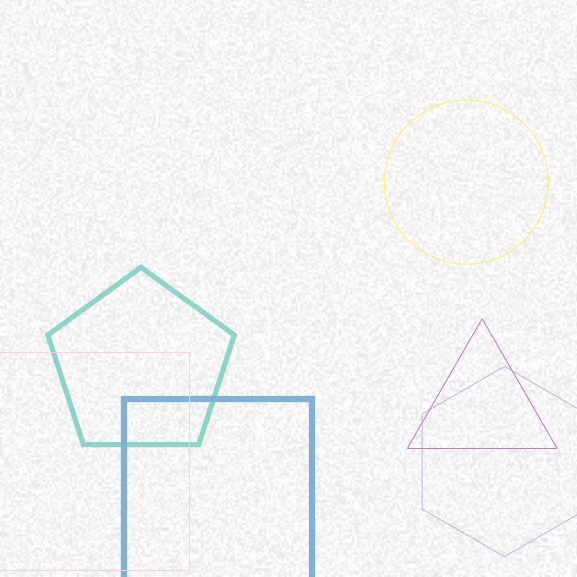[{"shape": "pentagon", "thickness": 2.5, "radius": 0.85, "center": [0.244, 0.367]}, {"shape": "hexagon", "thickness": 0.5, "radius": 0.82, "center": [0.874, 0.2]}, {"shape": "square", "thickness": 3, "radius": 0.82, "center": [0.377, 0.145]}, {"shape": "square", "thickness": 0.5, "radius": 0.95, "center": [0.138, 0.201]}, {"shape": "triangle", "thickness": 0.5, "radius": 0.75, "center": [0.835, 0.297]}, {"shape": "circle", "thickness": 0.5, "radius": 0.71, "center": [0.808, 0.684]}]